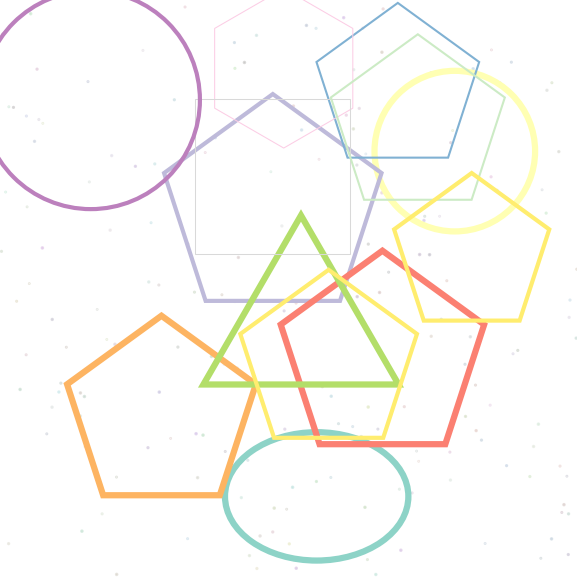[{"shape": "oval", "thickness": 3, "radius": 0.79, "center": [0.548, 0.14]}, {"shape": "circle", "thickness": 3, "radius": 0.7, "center": [0.788, 0.737]}, {"shape": "pentagon", "thickness": 2, "radius": 0.99, "center": [0.472, 0.638]}, {"shape": "pentagon", "thickness": 3, "radius": 0.93, "center": [0.662, 0.38]}, {"shape": "pentagon", "thickness": 1, "radius": 0.74, "center": [0.689, 0.846]}, {"shape": "pentagon", "thickness": 3, "radius": 0.86, "center": [0.28, 0.281]}, {"shape": "triangle", "thickness": 3, "radius": 0.98, "center": [0.521, 0.431]}, {"shape": "hexagon", "thickness": 0.5, "radius": 0.69, "center": [0.491, 0.881]}, {"shape": "square", "thickness": 0.5, "radius": 0.67, "center": [0.472, 0.693]}, {"shape": "circle", "thickness": 2, "radius": 0.95, "center": [0.157, 0.826]}, {"shape": "pentagon", "thickness": 1, "radius": 0.79, "center": [0.724, 0.781]}, {"shape": "pentagon", "thickness": 2, "radius": 0.8, "center": [0.569, 0.371]}, {"shape": "pentagon", "thickness": 2, "radius": 0.71, "center": [0.817, 0.558]}]